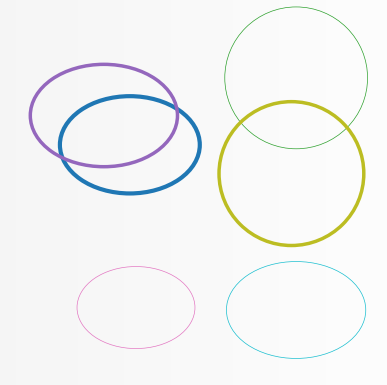[{"shape": "oval", "thickness": 3, "radius": 0.9, "center": [0.335, 0.624]}, {"shape": "circle", "thickness": 0.5, "radius": 0.92, "center": [0.764, 0.798]}, {"shape": "oval", "thickness": 2.5, "radius": 0.95, "center": [0.268, 0.7]}, {"shape": "oval", "thickness": 0.5, "radius": 0.76, "center": [0.351, 0.201]}, {"shape": "circle", "thickness": 2.5, "radius": 0.93, "center": [0.752, 0.549]}, {"shape": "oval", "thickness": 0.5, "radius": 0.9, "center": [0.764, 0.195]}]